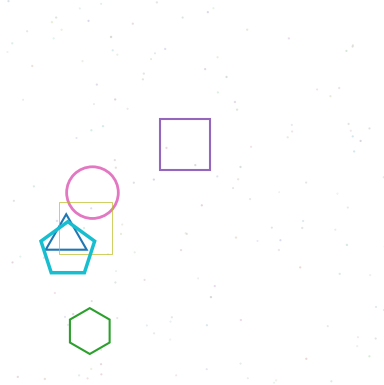[{"shape": "triangle", "thickness": 1.5, "radius": 0.31, "center": [0.172, 0.382]}, {"shape": "hexagon", "thickness": 1.5, "radius": 0.3, "center": [0.233, 0.14]}, {"shape": "square", "thickness": 1.5, "radius": 0.33, "center": [0.481, 0.625]}, {"shape": "circle", "thickness": 2, "radius": 0.34, "center": [0.24, 0.5]}, {"shape": "square", "thickness": 0.5, "radius": 0.34, "center": [0.222, 0.408]}, {"shape": "pentagon", "thickness": 2.5, "radius": 0.37, "center": [0.176, 0.351]}]